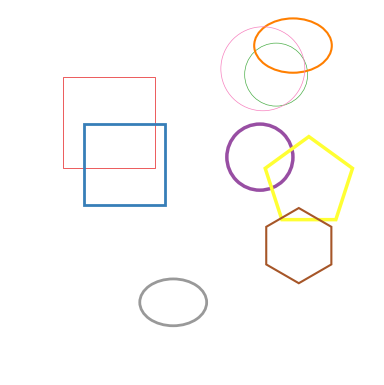[{"shape": "square", "thickness": 0.5, "radius": 0.59, "center": [0.283, 0.682]}, {"shape": "square", "thickness": 2, "radius": 0.53, "center": [0.324, 0.572]}, {"shape": "circle", "thickness": 0.5, "radius": 0.41, "center": [0.717, 0.806]}, {"shape": "circle", "thickness": 2.5, "radius": 0.43, "center": [0.675, 0.592]}, {"shape": "oval", "thickness": 1.5, "radius": 0.5, "center": [0.761, 0.882]}, {"shape": "pentagon", "thickness": 2.5, "radius": 0.6, "center": [0.802, 0.526]}, {"shape": "hexagon", "thickness": 1.5, "radius": 0.49, "center": [0.776, 0.362]}, {"shape": "circle", "thickness": 0.5, "radius": 0.55, "center": [0.683, 0.821]}, {"shape": "oval", "thickness": 2, "radius": 0.43, "center": [0.45, 0.215]}]